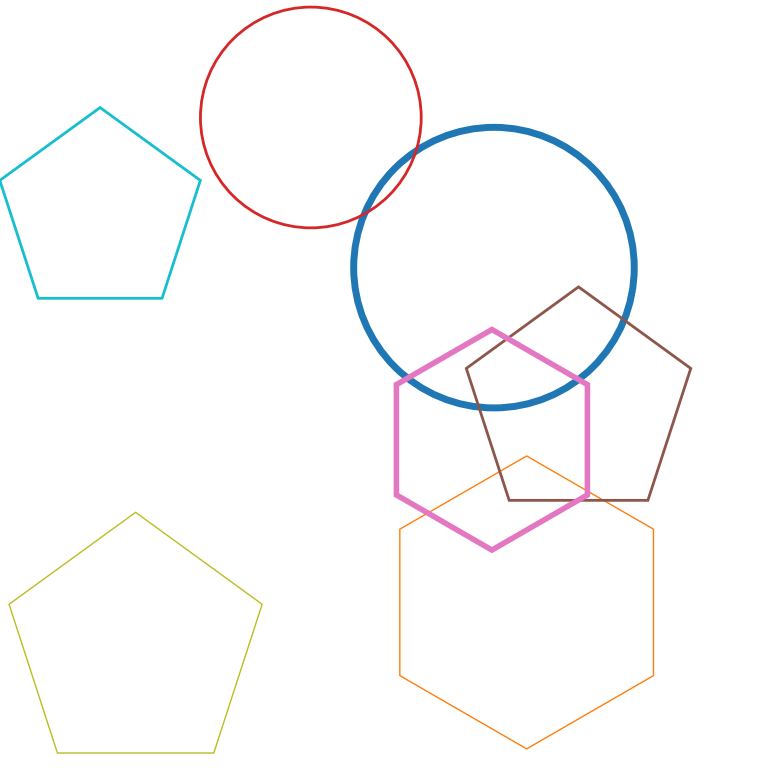[{"shape": "circle", "thickness": 2.5, "radius": 0.91, "center": [0.642, 0.652]}, {"shape": "hexagon", "thickness": 0.5, "radius": 0.95, "center": [0.684, 0.218]}, {"shape": "circle", "thickness": 1, "radius": 0.72, "center": [0.404, 0.847]}, {"shape": "pentagon", "thickness": 1, "radius": 0.77, "center": [0.751, 0.474]}, {"shape": "hexagon", "thickness": 2, "radius": 0.72, "center": [0.639, 0.429]}, {"shape": "pentagon", "thickness": 0.5, "radius": 0.86, "center": [0.176, 0.162]}, {"shape": "pentagon", "thickness": 1, "radius": 0.68, "center": [0.13, 0.723]}]